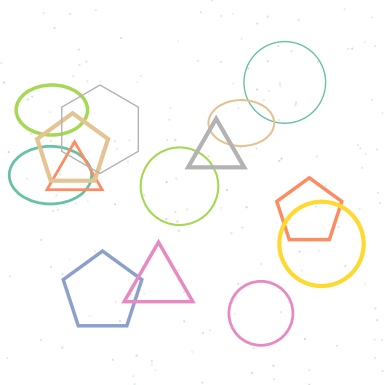[{"shape": "oval", "thickness": 2, "radius": 0.53, "center": [0.131, 0.545]}, {"shape": "circle", "thickness": 1, "radius": 0.53, "center": [0.74, 0.786]}, {"shape": "pentagon", "thickness": 2.5, "radius": 0.44, "center": [0.803, 0.449]}, {"shape": "triangle", "thickness": 2, "radius": 0.41, "center": [0.194, 0.549]}, {"shape": "pentagon", "thickness": 2.5, "radius": 0.54, "center": [0.266, 0.241]}, {"shape": "triangle", "thickness": 2.5, "radius": 0.51, "center": [0.412, 0.268]}, {"shape": "circle", "thickness": 2, "radius": 0.42, "center": [0.678, 0.186]}, {"shape": "circle", "thickness": 1.5, "radius": 0.5, "center": [0.466, 0.516]}, {"shape": "oval", "thickness": 2.5, "radius": 0.46, "center": [0.135, 0.714]}, {"shape": "circle", "thickness": 3, "radius": 0.55, "center": [0.835, 0.367]}, {"shape": "pentagon", "thickness": 3, "radius": 0.48, "center": [0.189, 0.609]}, {"shape": "oval", "thickness": 1.5, "radius": 0.43, "center": [0.627, 0.68]}, {"shape": "hexagon", "thickness": 1, "radius": 0.57, "center": [0.26, 0.664]}, {"shape": "triangle", "thickness": 3, "radius": 0.42, "center": [0.561, 0.607]}]